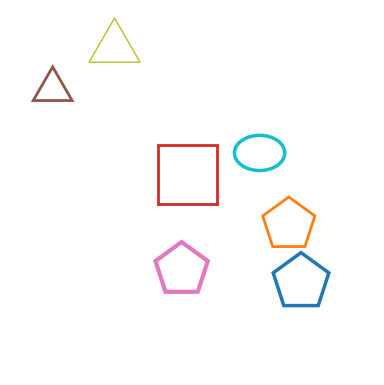[{"shape": "pentagon", "thickness": 2.5, "radius": 0.38, "center": [0.782, 0.268]}, {"shape": "pentagon", "thickness": 2, "radius": 0.36, "center": [0.75, 0.417]}, {"shape": "square", "thickness": 2, "radius": 0.38, "center": [0.488, 0.546]}, {"shape": "triangle", "thickness": 2, "radius": 0.29, "center": [0.137, 0.768]}, {"shape": "pentagon", "thickness": 3, "radius": 0.36, "center": [0.472, 0.3]}, {"shape": "triangle", "thickness": 1, "radius": 0.38, "center": [0.298, 0.877]}, {"shape": "oval", "thickness": 2.5, "radius": 0.33, "center": [0.674, 0.603]}]